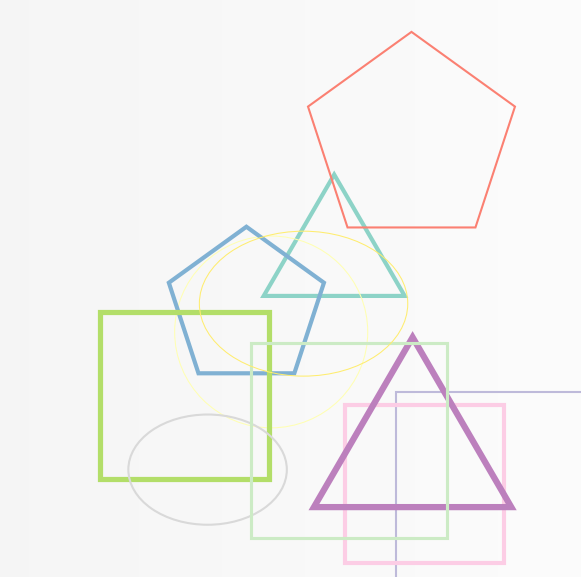[{"shape": "triangle", "thickness": 2, "radius": 0.7, "center": [0.575, 0.557]}, {"shape": "circle", "thickness": 0.5, "radius": 0.83, "center": [0.467, 0.424]}, {"shape": "square", "thickness": 1, "radius": 0.88, "center": [0.857, 0.145]}, {"shape": "pentagon", "thickness": 1, "radius": 0.94, "center": [0.708, 0.757]}, {"shape": "pentagon", "thickness": 2, "radius": 0.7, "center": [0.424, 0.466]}, {"shape": "square", "thickness": 2.5, "radius": 0.72, "center": [0.318, 0.314]}, {"shape": "square", "thickness": 2, "radius": 0.68, "center": [0.73, 0.161]}, {"shape": "oval", "thickness": 1, "radius": 0.68, "center": [0.357, 0.186]}, {"shape": "triangle", "thickness": 3, "radius": 0.98, "center": [0.71, 0.219]}, {"shape": "square", "thickness": 1.5, "radius": 0.85, "center": [0.6, 0.236]}, {"shape": "oval", "thickness": 0.5, "radius": 0.9, "center": [0.522, 0.473]}]